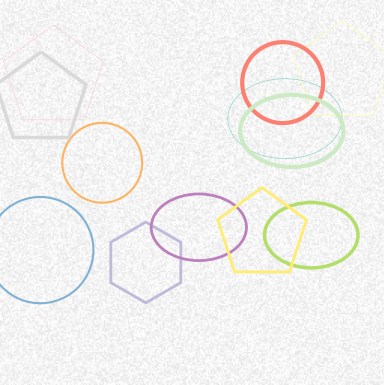[{"shape": "oval", "thickness": 0.5, "radius": 0.74, "center": [0.74, 0.692]}, {"shape": "pentagon", "thickness": 0.5, "radius": 0.68, "center": [0.89, 0.812]}, {"shape": "hexagon", "thickness": 2, "radius": 0.52, "center": [0.379, 0.318]}, {"shape": "circle", "thickness": 3, "radius": 0.53, "center": [0.734, 0.785]}, {"shape": "circle", "thickness": 1.5, "radius": 0.69, "center": [0.105, 0.35]}, {"shape": "circle", "thickness": 1.5, "radius": 0.52, "center": [0.266, 0.577]}, {"shape": "oval", "thickness": 2.5, "radius": 0.61, "center": [0.808, 0.389]}, {"shape": "pentagon", "thickness": 0.5, "radius": 0.68, "center": [0.139, 0.799]}, {"shape": "pentagon", "thickness": 2.5, "radius": 0.61, "center": [0.107, 0.742]}, {"shape": "oval", "thickness": 2, "radius": 0.62, "center": [0.516, 0.41]}, {"shape": "oval", "thickness": 3, "radius": 0.67, "center": [0.758, 0.66]}, {"shape": "pentagon", "thickness": 2, "radius": 0.61, "center": [0.681, 0.392]}]